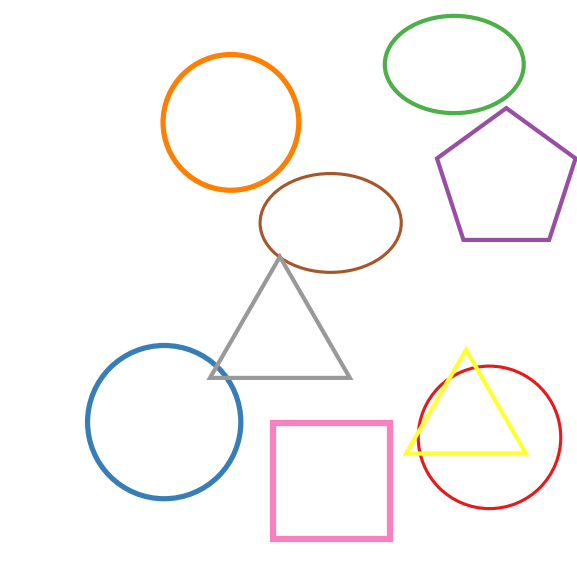[{"shape": "circle", "thickness": 1.5, "radius": 0.62, "center": [0.848, 0.242]}, {"shape": "circle", "thickness": 2.5, "radius": 0.66, "center": [0.284, 0.268]}, {"shape": "oval", "thickness": 2, "radius": 0.6, "center": [0.787, 0.887]}, {"shape": "pentagon", "thickness": 2, "radius": 0.63, "center": [0.877, 0.686]}, {"shape": "circle", "thickness": 2.5, "radius": 0.59, "center": [0.4, 0.787]}, {"shape": "triangle", "thickness": 2, "radius": 0.6, "center": [0.807, 0.274]}, {"shape": "oval", "thickness": 1.5, "radius": 0.61, "center": [0.573, 0.613]}, {"shape": "square", "thickness": 3, "radius": 0.51, "center": [0.574, 0.166]}, {"shape": "triangle", "thickness": 2, "radius": 0.7, "center": [0.485, 0.415]}]